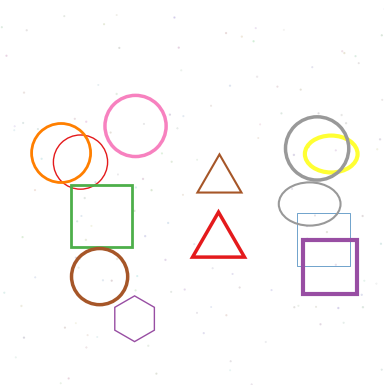[{"shape": "triangle", "thickness": 2.5, "radius": 0.39, "center": [0.568, 0.371]}, {"shape": "circle", "thickness": 1, "radius": 0.35, "center": [0.209, 0.579]}, {"shape": "square", "thickness": 0.5, "radius": 0.34, "center": [0.84, 0.379]}, {"shape": "square", "thickness": 2, "radius": 0.4, "center": [0.263, 0.439]}, {"shape": "square", "thickness": 3, "radius": 0.35, "center": [0.858, 0.307]}, {"shape": "hexagon", "thickness": 1, "radius": 0.3, "center": [0.35, 0.172]}, {"shape": "circle", "thickness": 2, "radius": 0.38, "center": [0.159, 0.603]}, {"shape": "oval", "thickness": 3, "radius": 0.34, "center": [0.86, 0.6]}, {"shape": "circle", "thickness": 2.5, "radius": 0.36, "center": [0.259, 0.282]}, {"shape": "triangle", "thickness": 1.5, "radius": 0.33, "center": [0.57, 0.533]}, {"shape": "circle", "thickness": 2.5, "radius": 0.4, "center": [0.352, 0.673]}, {"shape": "oval", "thickness": 1.5, "radius": 0.4, "center": [0.804, 0.47]}, {"shape": "circle", "thickness": 2.5, "radius": 0.41, "center": [0.824, 0.614]}]